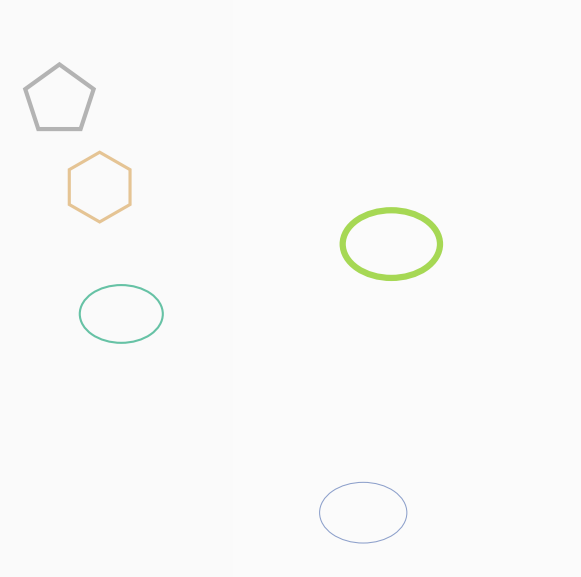[{"shape": "oval", "thickness": 1, "radius": 0.36, "center": [0.209, 0.455]}, {"shape": "oval", "thickness": 0.5, "radius": 0.38, "center": [0.625, 0.111]}, {"shape": "oval", "thickness": 3, "radius": 0.42, "center": [0.673, 0.576]}, {"shape": "hexagon", "thickness": 1.5, "radius": 0.3, "center": [0.171, 0.675]}, {"shape": "pentagon", "thickness": 2, "radius": 0.31, "center": [0.102, 0.826]}]